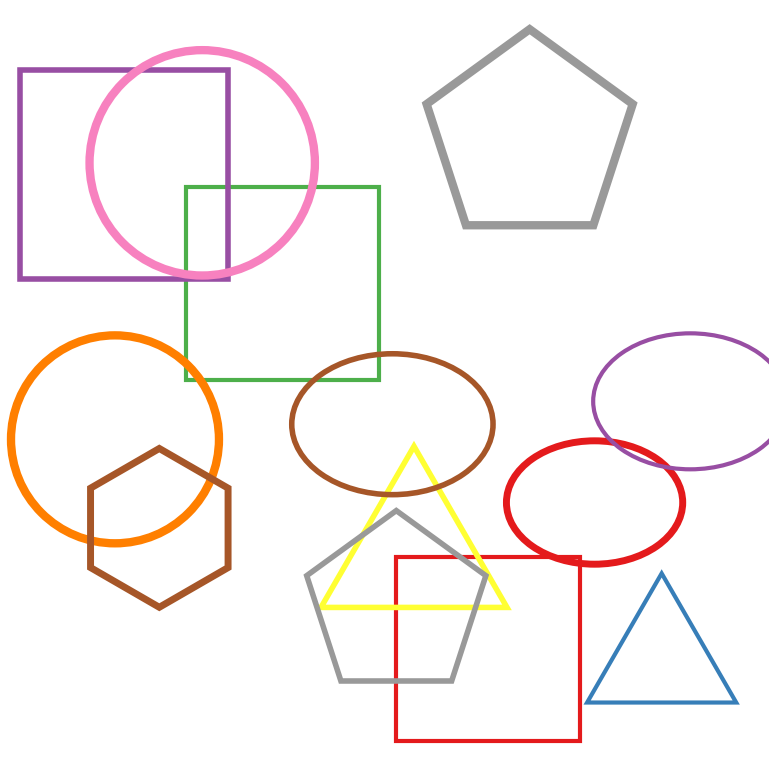[{"shape": "square", "thickness": 1.5, "radius": 0.6, "center": [0.634, 0.158]}, {"shape": "oval", "thickness": 2.5, "radius": 0.57, "center": [0.772, 0.347]}, {"shape": "triangle", "thickness": 1.5, "radius": 0.56, "center": [0.859, 0.144]}, {"shape": "square", "thickness": 1.5, "radius": 0.63, "center": [0.366, 0.631]}, {"shape": "square", "thickness": 2, "radius": 0.68, "center": [0.161, 0.773]}, {"shape": "oval", "thickness": 1.5, "radius": 0.63, "center": [0.897, 0.479]}, {"shape": "circle", "thickness": 3, "radius": 0.68, "center": [0.149, 0.429]}, {"shape": "triangle", "thickness": 2, "radius": 0.7, "center": [0.538, 0.281]}, {"shape": "oval", "thickness": 2, "radius": 0.65, "center": [0.51, 0.449]}, {"shape": "hexagon", "thickness": 2.5, "radius": 0.52, "center": [0.207, 0.314]}, {"shape": "circle", "thickness": 3, "radius": 0.73, "center": [0.263, 0.789]}, {"shape": "pentagon", "thickness": 3, "radius": 0.7, "center": [0.688, 0.821]}, {"shape": "pentagon", "thickness": 2, "radius": 0.61, "center": [0.515, 0.215]}]